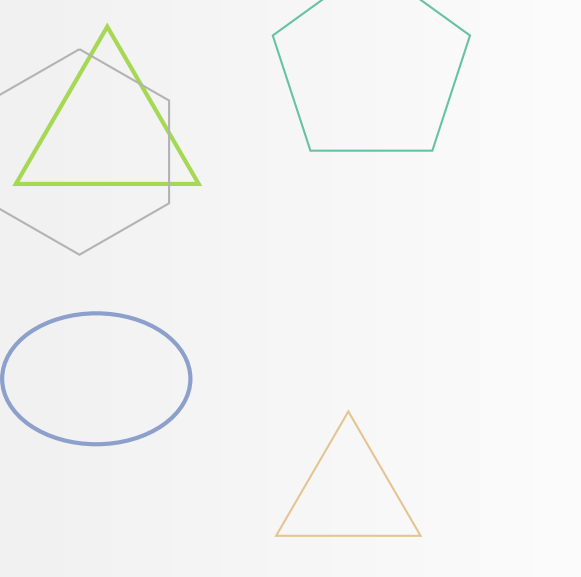[{"shape": "pentagon", "thickness": 1, "radius": 0.89, "center": [0.639, 0.883]}, {"shape": "oval", "thickness": 2, "radius": 0.81, "center": [0.166, 0.343]}, {"shape": "triangle", "thickness": 2, "radius": 0.91, "center": [0.185, 0.771]}, {"shape": "triangle", "thickness": 1, "radius": 0.72, "center": [0.599, 0.143]}, {"shape": "hexagon", "thickness": 1, "radius": 0.89, "center": [0.137, 0.736]}]